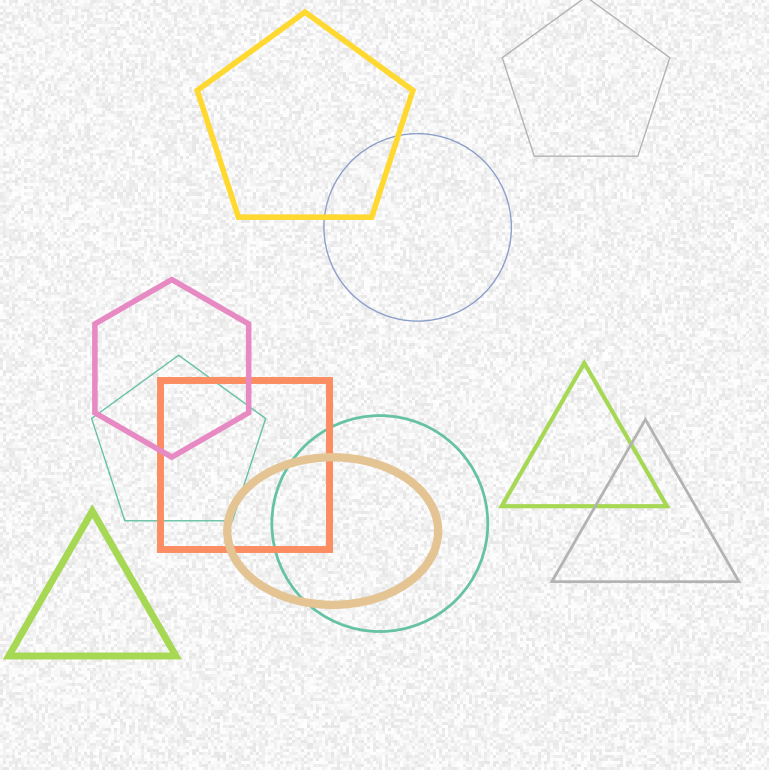[{"shape": "pentagon", "thickness": 0.5, "radius": 0.59, "center": [0.232, 0.42]}, {"shape": "circle", "thickness": 1, "radius": 0.7, "center": [0.493, 0.32]}, {"shape": "square", "thickness": 2.5, "radius": 0.55, "center": [0.318, 0.397]}, {"shape": "circle", "thickness": 0.5, "radius": 0.61, "center": [0.542, 0.705]}, {"shape": "hexagon", "thickness": 2, "radius": 0.58, "center": [0.223, 0.522]}, {"shape": "triangle", "thickness": 2.5, "radius": 0.63, "center": [0.12, 0.211]}, {"shape": "triangle", "thickness": 1.5, "radius": 0.62, "center": [0.759, 0.405]}, {"shape": "pentagon", "thickness": 2, "radius": 0.74, "center": [0.396, 0.837]}, {"shape": "oval", "thickness": 3, "radius": 0.68, "center": [0.432, 0.31]}, {"shape": "pentagon", "thickness": 0.5, "radius": 0.57, "center": [0.761, 0.89]}, {"shape": "triangle", "thickness": 1, "radius": 0.7, "center": [0.838, 0.315]}]